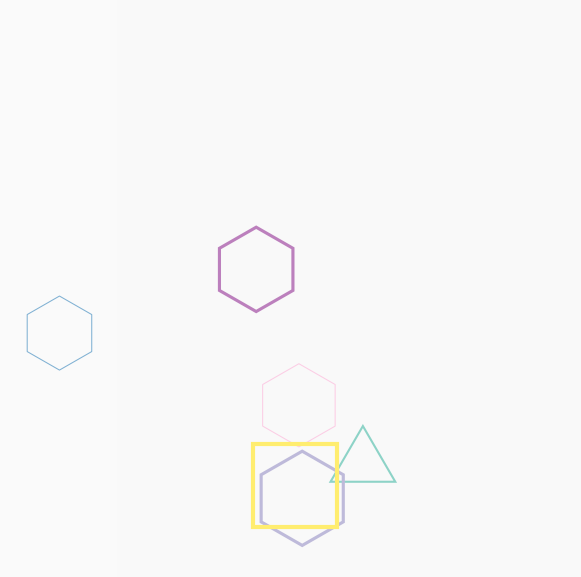[{"shape": "triangle", "thickness": 1, "radius": 0.32, "center": [0.624, 0.197]}, {"shape": "hexagon", "thickness": 1.5, "radius": 0.41, "center": [0.52, 0.136]}, {"shape": "hexagon", "thickness": 0.5, "radius": 0.32, "center": [0.102, 0.422]}, {"shape": "hexagon", "thickness": 0.5, "radius": 0.36, "center": [0.514, 0.297]}, {"shape": "hexagon", "thickness": 1.5, "radius": 0.36, "center": [0.441, 0.533]}, {"shape": "square", "thickness": 2, "radius": 0.36, "center": [0.507, 0.158]}]